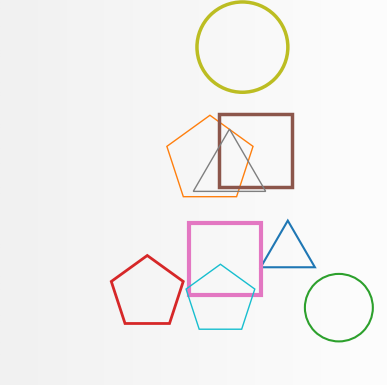[{"shape": "triangle", "thickness": 1.5, "radius": 0.4, "center": [0.743, 0.346]}, {"shape": "pentagon", "thickness": 1, "radius": 0.58, "center": [0.542, 0.584]}, {"shape": "circle", "thickness": 1.5, "radius": 0.44, "center": [0.874, 0.201]}, {"shape": "pentagon", "thickness": 2, "radius": 0.49, "center": [0.38, 0.239]}, {"shape": "square", "thickness": 2.5, "radius": 0.47, "center": [0.659, 0.609]}, {"shape": "square", "thickness": 3, "radius": 0.47, "center": [0.581, 0.327]}, {"shape": "triangle", "thickness": 1, "radius": 0.54, "center": [0.592, 0.557]}, {"shape": "circle", "thickness": 2.5, "radius": 0.59, "center": [0.626, 0.878]}, {"shape": "pentagon", "thickness": 1, "radius": 0.47, "center": [0.569, 0.22]}]